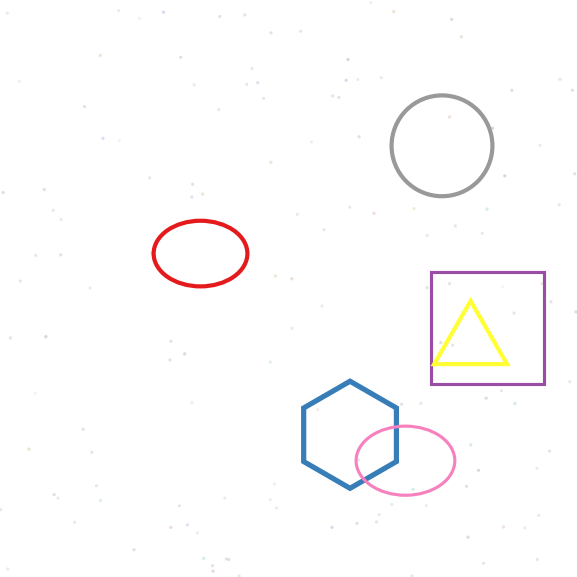[{"shape": "oval", "thickness": 2, "radius": 0.41, "center": [0.347, 0.56]}, {"shape": "hexagon", "thickness": 2.5, "radius": 0.46, "center": [0.606, 0.246]}, {"shape": "square", "thickness": 1.5, "radius": 0.49, "center": [0.844, 0.432]}, {"shape": "triangle", "thickness": 2, "radius": 0.36, "center": [0.815, 0.405]}, {"shape": "oval", "thickness": 1.5, "radius": 0.43, "center": [0.702, 0.201]}, {"shape": "circle", "thickness": 2, "radius": 0.44, "center": [0.765, 0.747]}]